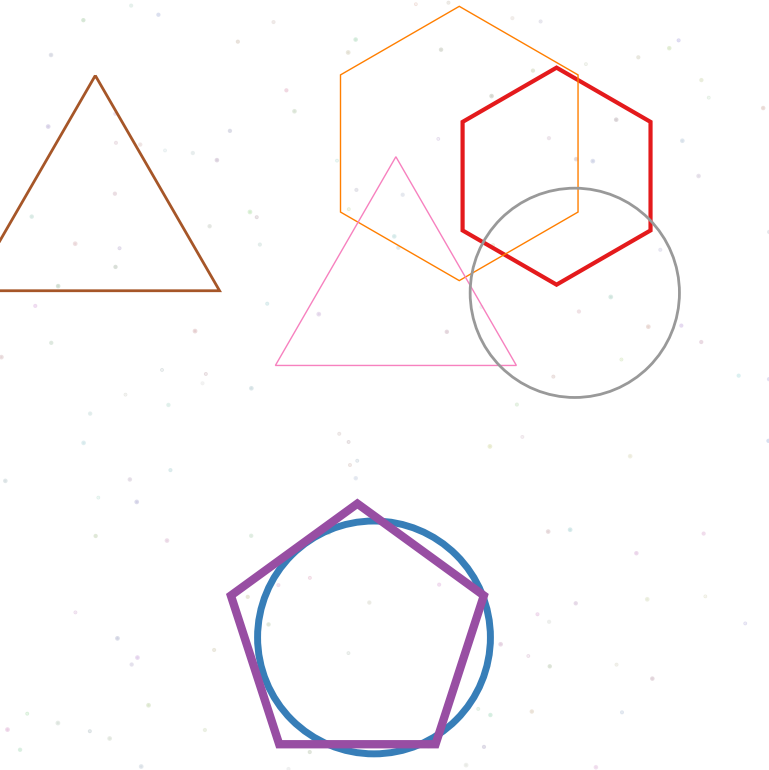[{"shape": "hexagon", "thickness": 1.5, "radius": 0.7, "center": [0.723, 0.771]}, {"shape": "circle", "thickness": 2.5, "radius": 0.76, "center": [0.486, 0.172]}, {"shape": "pentagon", "thickness": 3, "radius": 0.86, "center": [0.464, 0.173]}, {"shape": "hexagon", "thickness": 0.5, "radius": 0.89, "center": [0.596, 0.814]}, {"shape": "triangle", "thickness": 1, "radius": 0.93, "center": [0.124, 0.716]}, {"shape": "triangle", "thickness": 0.5, "radius": 0.9, "center": [0.514, 0.616]}, {"shape": "circle", "thickness": 1, "radius": 0.68, "center": [0.746, 0.62]}]